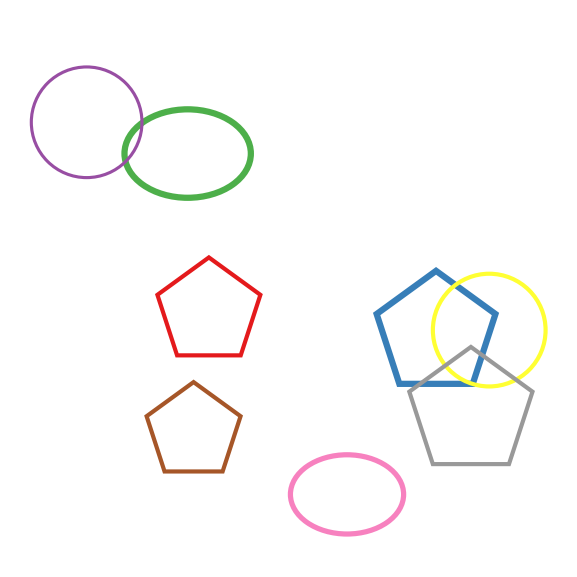[{"shape": "pentagon", "thickness": 2, "radius": 0.47, "center": [0.362, 0.46]}, {"shape": "pentagon", "thickness": 3, "radius": 0.54, "center": [0.755, 0.422]}, {"shape": "oval", "thickness": 3, "radius": 0.55, "center": [0.325, 0.733]}, {"shape": "circle", "thickness": 1.5, "radius": 0.48, "center": [0.15, 0.787]}, {"shape": "circle", "thickness": 2, "radius": 0.49, "center": [0.847, 0.428]}, {"shape": "pentagon", "thickness": 2, "radius": 0.43, "center": [0.335, 0.252]}, {"shape": "oval", "thickness": 2.5, "radius": 0.49, "center": [0.601, 0.143]}, {"shape": "pentagon", "thickness": 2, "radius": 0.56, "center": [0.815, 0.286]}]